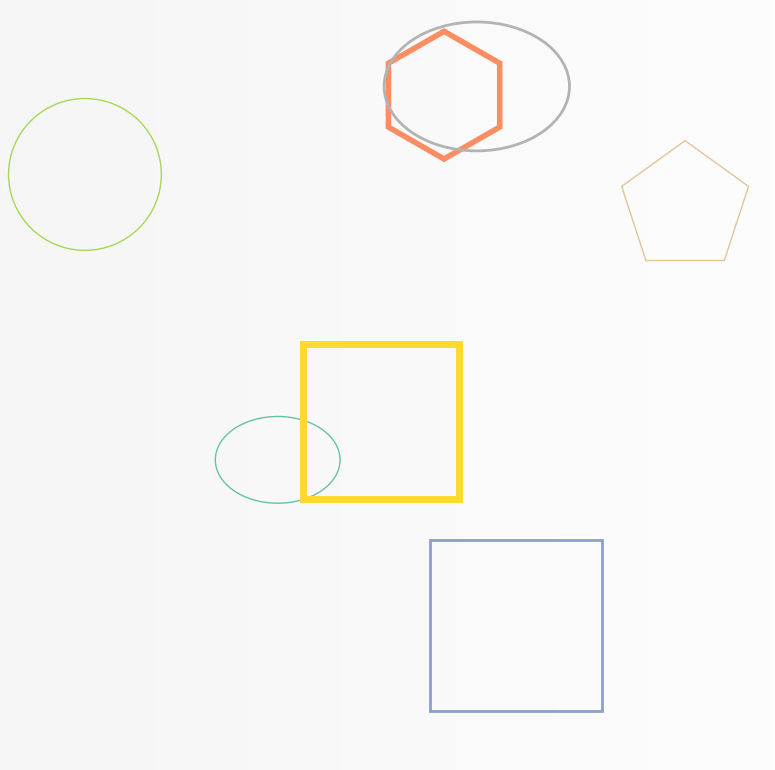[{"shape": "oval", "thickness": 0.5, "radius": 0.4, "center": [0.358, 0.403]}, {"shape": "hexagon", "thickness": 2, "radius": 0.41, "center": [0.573, 0.876]}, {"shape": "square", "thickness": 1, "radius": 0.56, "center": [0.665, 0.188]}, {"shape": "circle", "thickness": 0.5, "radius": 0.49, "center": [0.11, 0.773]}, {"shape": "square", "thickness": 2.5, "radius": 0.5, "center": [0.491, 0.453]}, {"shape": "pentagon", "thickness": 0.5, "radius": 0.43, "center": [0.884, 0.731]}, {"shape": "oval", "thickness": 1, "radius": 0.6, "center": [0.615, 0.888]}]